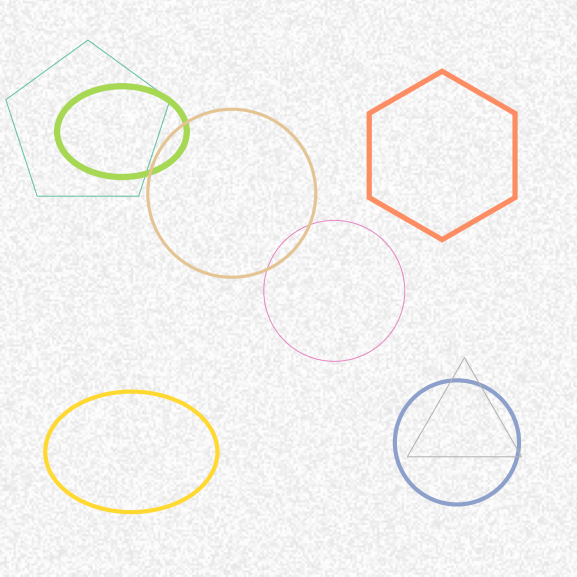[{"shape": "pentagon", "thickness": 0.5, "radius": 0.75, "center": [0.152, 0.78]}, {"shape": "hexagon", "thickness": 2.5, "radius": 0.73, "center": [0.766, 0.73]}, {"shape": "circle", "thickness": 2, "radius": 0.54, "center": [0.791, 0.233]}, {"shape": "circle", "thickness": 0.5, "radius": 0.61, "center": [0.579, 0.495]}, {"shape": "oval", "thickness": 3, "radius": 0.56, "center": [0.211, 0.771]}, {"shape": "oval", "thickness": 2, "radius": 0.75, "center": [0.227, 0.217]}, {"shape": "circle", "thickness": 1.5, "radius": 0.73, "center": [0.401, 0.665]}, {"shape": "triangle", "thickness": 0.5, "radius": 0.57, "center": [0.804, 0.265]}]